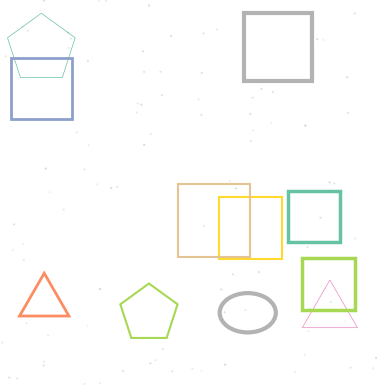[{"shape": "square", "thickness": 2.5, "radius": 0.33, "center": [0.815, 0.437]}, {"shape": "pentagon", "thickness": 0.5, "radius": 0.46, "center": [0.107, 0.873]}, {"shape": "triangle", "thickness": 2, "radius": 0.37, "center": [0.115, 0.216]}, {"shape": "square", "thickness": 2, "radius": 0.4, "center": [0.107, 0.77]}, {"shape": "triangle", "thickness": 0.5, "radius": 0.41, "center": [0.857, 0.19]}, {"shape": "square", "thickness": 2.5, "radius": 0.34, "center": [0.853, 0.263]}, {"shape": "pentagon", "thickness": 1.5, "radius": 0.39, "center": [0.387, 0.185]}, {"shape": "square", "thickness": 1.5, "radius": 0.41, "center": [0.65, 0.407]}, {"shape": "square", "thickness": 1.5, "radius": 0.47, "center": [0.556, 0.428]}, {"shape": "oval", "thickness": 3, "radius": 0.36, "center": [0.643, 0.188]}, {"shape": "square", "thickness": 3, "radius": 0.44, "center": [0.723, 0.877]}]